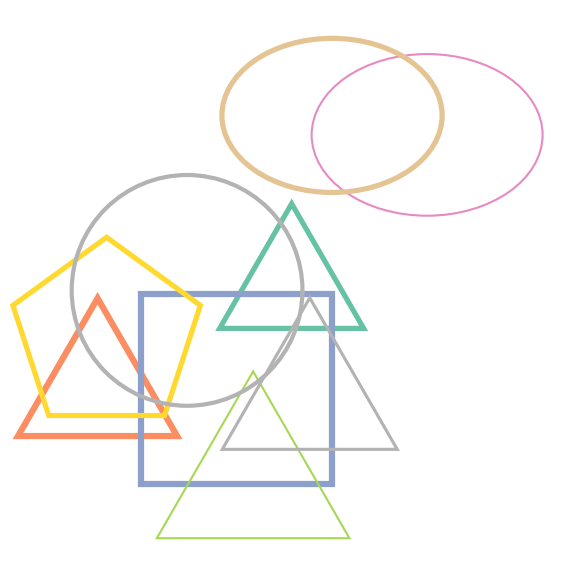[{"shape": "triangle", "thickness": 2.5, "radius": 0.72, "center": [0.505, 0.502]}, {"shape": "triangle", "thickness": 3, "radius": 0.8, "center": [0.169, 0.324]}, {"shape": "square", "thickness": 3, "radius": 0.82, "center": [0.41, 0.326]}, {"shape": "oval", "thickness": 1, "radius": 1.0, "center": [0.74, 0.766]}, {"shape": "triangle", "thickness": 1, "radius": 0.96, "center": [0.438, 0.163]}, {"shape": "pentagon", "thickness": 2.5, "radius": 0.85, "center": [0.185, 0.418]}, {"shape": "oval", "thickness": 2.5, "radius": 0.95, "center": [0.575, 0.799]}, {"shape": "triangle", "thickness": 1.5, "radius": 0.87, "center": [0.536, 0.308]}, {"shape": "circle", "thickness": 2, "radius": 1.0, "center": [0.324, 0.496]}]